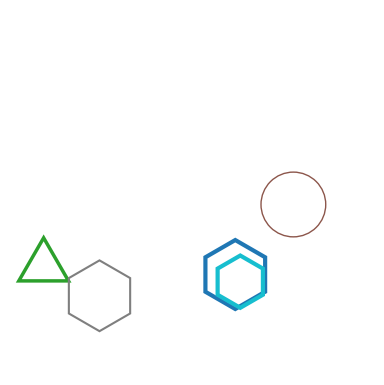[{"shape": "hexagon", "thickness": 3, "radius": 0.45, "center": [0.611, 0.287]}, {"shape": "triangle", "thickness": 2.5, "radius": 0.37, "center": [0.113, 0.308]}, {"shape": "circle", "thickness": 1, "radius": 0.42, "center": [0.762, 0.469]}, {"shape": "hexagon", "thickness": 1.5, "radius": 0.46, "center": [0.258, 0.232]}, {"shape": "hexagon", "thickness": 3, "radius": 0.34, "center": [0.624, 0.268]}]